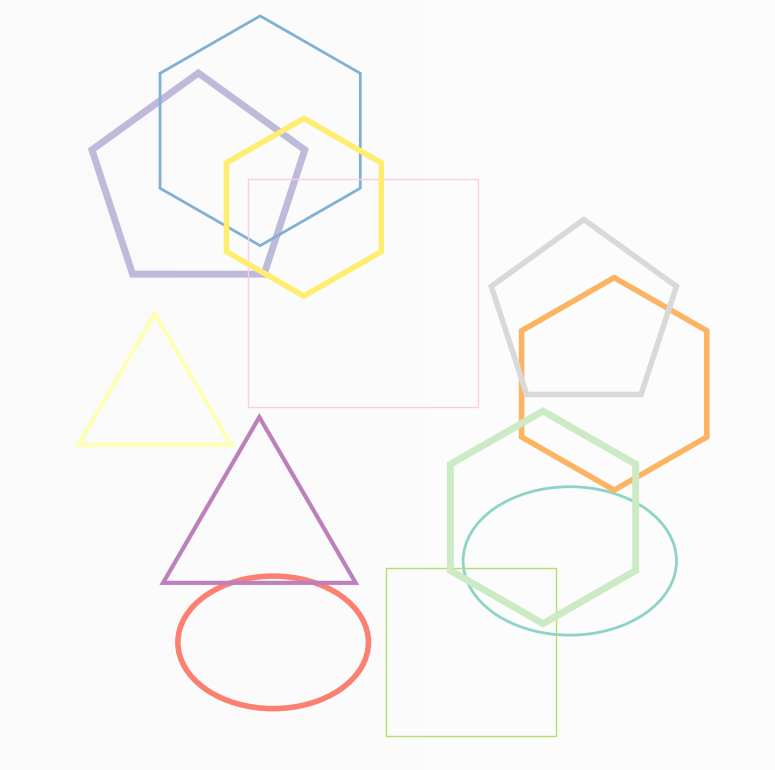[{"shape": "oval", "thickness": 1, "radius": 0.69, "center": [0.735, 0.272]}, {"shape": "triangle", "thickness": 1.5, "radius": 0.57, "center": [0.2, 0.479]}, {"shape": "pentagon", "thickness": 2.5, "radius": 0.72, "center": [0.256, 0.761]}, {"shape": "oval", "thickness": 2, "radius": 0.61, "center": [0.352, 0.166]}, {"shape": "hexagon", "thickness": 1, "radius": 0.75, "center": [0.336, 0.83]}, {"shape": "hexagon", "thickness": 2, "radius": 0.69, "center": [0.793, 0.501]}, {"shape": "square", "thickness": 0.5, "radius": 0.55, "center": [0.608, 0.154]}, {"shape": "square", "thickness": 0.5, "radius": 0.74, "center": [0.468, 0.619]}, {"shape": "pentagon", "thickness": 2, "radius": 0.63, "center": [0.753, 0.589]}, {"shape": "triangle", "thickness": 1.5, "radius": 0.72, "center": [0.335, 0.315]}, {"shape": "hexagon", "thickness": 2.5, "radius": 0.69, "center": [0.701, 0.328]}, {"shape": "hexagon", "thickness": 2, "radius": 0.58, "center": [0.392, 0.731]}]